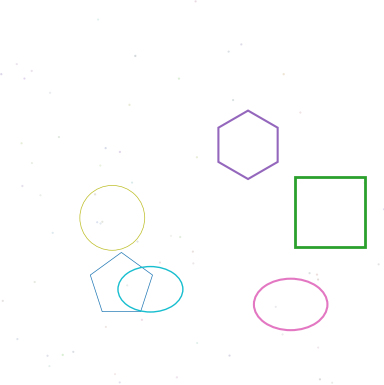[{"shape": "pentagon", "thickness": 0.5, "radius": 0.42, "center": [0.315, 0.259]}, {"shape": "square", "thickness": 2, "radius": 0.45, "center": [0.858, 0.45]}, {"shape": "hexagon", "thickness": 1.5, "radius": 0.44, "center": [0.644, 0.624]}, {"shape": "oval", "thickness": 1.5, "radius": 0.48, "center": [0.755, 0.209]}, {"shape": "circle", "thickness": 0.5, "radius": 0.42, "center": [0.292, 0.434]}, {"shape": "oval", "thickness": 1, "radius": 0.42, "center": [0.391, 0.249]}]